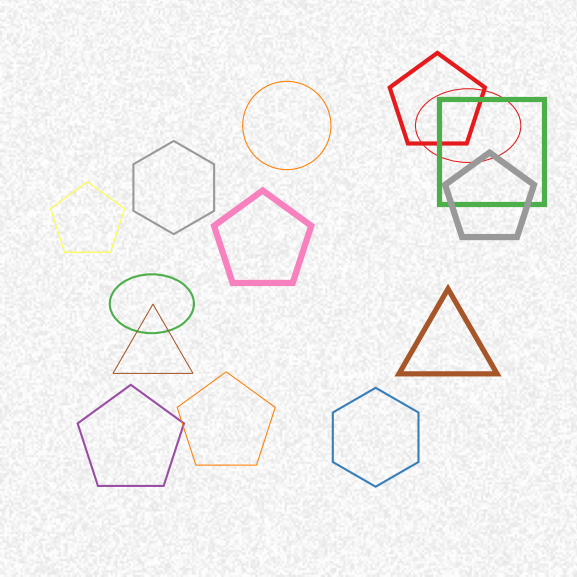[{"shape": "pentagon", "thickness": 2, "radius": 0.43, "center": [0.757, 0.821]}, {"shape": "oval", "thickness": 0.5, "radius": 0.46, "center": [0.811, 0.782]}, {"shape": "hexagon", "thickness": 1, "radius": 0.43, "center": [0.65, 0.242]}, {"shape": "oval", "thickness": 1, "radius": 0.36, "center": [0.263, 0.473]}, {"shape": "square", "thickness": 2.5, "radius": 0.45, "center": [0.851, 0.738]}, {"shape": "pentagon", "thickness": 1, "radius": 0.48, "center": [0.226, 0.236]}, {"shape": "circle", "thickness": 0.5, "radius": 0.38, "center": [0.497, 0.782]}, {"shape": "pentagon", "thickness": 0.5, "radius": 0.45, "center": [0.392, 0.266]}, {"shape": "pentagon", "thickness": 0.5, "radius": 0.34, "center": [0.152, 0.617]}, {"shape": "triangle", "thickness": 2.5, "radius": 0.49, "center": [0.776, 0.401]}, {"shape": "triangle", "thickness": 0.5, "radius": 0.4, "center": [0.265, 0.393]}, {"shape": "pentagon", "thickness": 3, "radius": 0.44, "center": [0.455, 0.581]}, {"shape": "pentagon", "thickness": 3, "radius": 0.4, "center": [0.848, 0.654]}, {"shape": "hexagon", "thickness": 1, "radius": 0.4, "center": [0.301, 0.674]}]